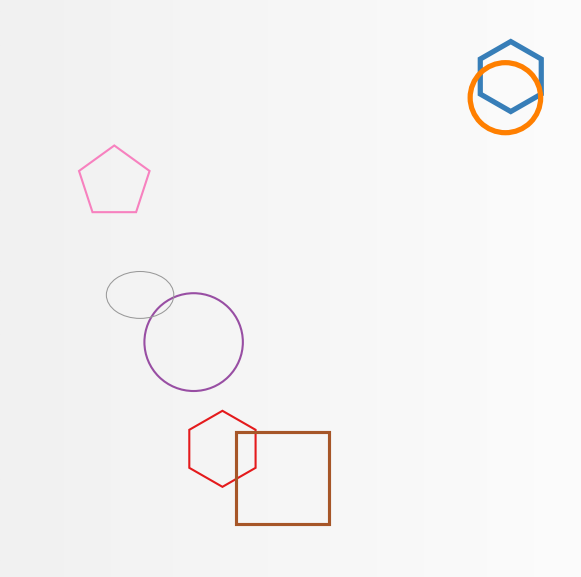[{"shape": "hexagon", "thickness": 1, "radius": 0.33, "center": [0.383, 0.222]}, {"shape": "hexagon", "thickness": 2.5, "radius": 0.3, "center": [0.879, 0.867]}, {"shape": "circle", "thickness": 1, "radius": 0.42, "center": [0.333, 0.407]}, {"shape": "circle", "thickness": 2.5, "radius": 0.3, "center": [0.87, 0.83]}, {"shape": "square", "thickness": 1.5, "radius": 0.4, "center": [0.486, 0.172]}, {"shape": "pentagon", "thickness": 1, "radius": 0.32, "center": [0.197, 0.683]}, {"shape": "oval", "thickness": 0.5, "radius": 0.29, "center": [0.241, 0.488]}]